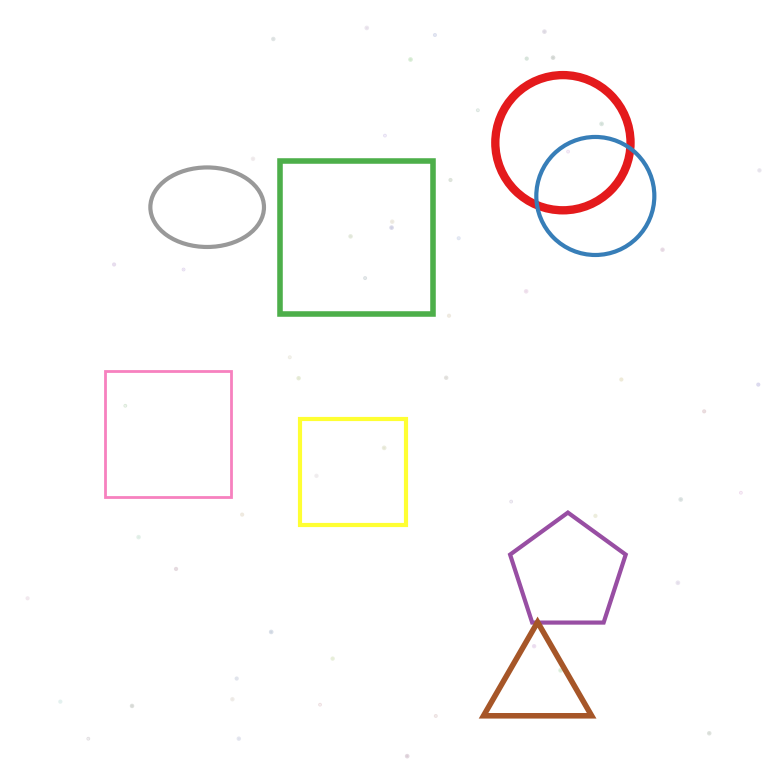[{"shape": "circle", "thickness": 3, "radius": 0.44, "center": [0.731, 0.815]}, {"shape": "circle", "thickness": 1.5, "radius": 0.38, "center": [0.773, 0.745]}, {"shape": "square", "thickness": 2, "radius": 0.5, "center": [0.463, 0.692]}, {"shape": "pentagon", "thickness": 1.5, "radius": 0.39, "center": [0.738, 0.255]}, {"shape": "square", "thickness": 1.5, "radius": 0.34, "center": [0.459, 0.387]}, {"shape": "triangle", "thickness": 2, "radius": 0.41, "center": [0.698, 0.111]}, {"shape": "square", "thickness": 1, "radius": 0.41, "center": [0.218, 0.436]}, {"shape": "oval", "thickness": 1.5, "radius": 0.37, "center": [0.269, 0.731]}]